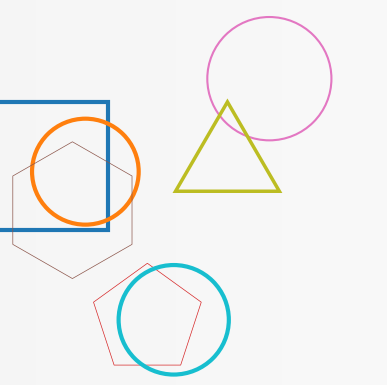[{"shape": "square", "thickness": 3, "radius": 0.83, "center": [0.112, 0.569]}, {"shape": "circle", "thickness": 3, "radius": 0.69, "center": [0.22, 0.554]}, {"shape": "pentagon", "thickness": 0.5, "radius": 0.73, "center": [0.38, 0.17]}, {"shape": "hexagon", "thickness": 0.5, "radius": 0.89, "center": [0.187, 0.454]}, {"shape": "circle", "thickness": 1.5, "radius": 0.8, "center": [0.695, 0.796]}, {"shape": "triangle", "thickness": 2.5, "radius": 0.77, "center": [0.587, 0.581]}, {"shape": "circle", "thickness": 3, "radius": 0.71, "center": [0.448, 0.169]}]